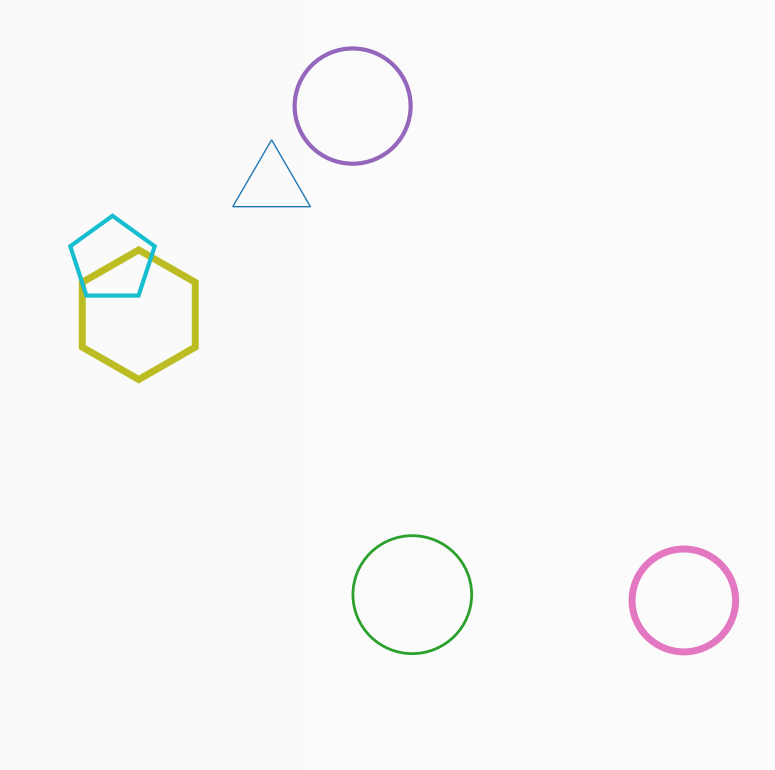[{"shape": "triangle", "thickness": 0.5, "radius": 0.29, "center": [0.35, 0.761]}, {"shape": "circle", "thickness": 1, "radius": 0.38, "center": [0.532, 0.228]}, {"shape": "circle", "thickness": 1.5, "radius": 0.37, "center": [0.455, 0.862]}, {"shape": "circle", "thickness": 2.5, "radius": 0.33, "center": [0.882, 0.22]}, {"shape": "hexagon", "thickness": 2.5, "radius": 0.42, "center": [0.179, 0.591]}, {"shape": "pentagon", "thickness": 1.5, "radius": 0.29, "center": [0.145, 0.662]}]